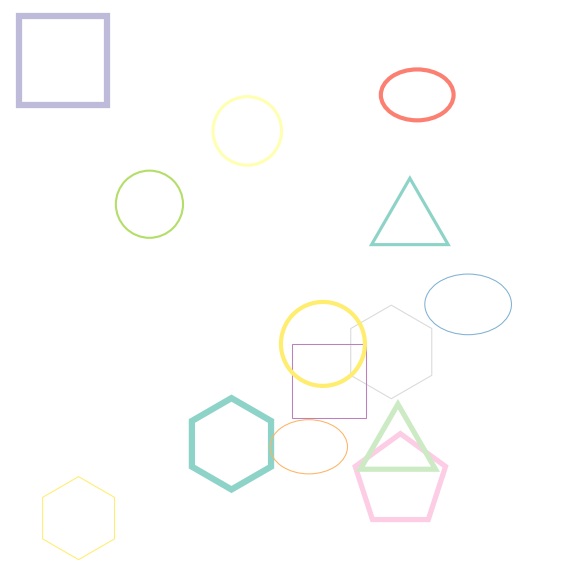[{"shape": "triangle", "thickness": 1.5, "radius": 0.38, "center": [0.71, 0.614]}, {"shape": "hexagon", "thickness": 3, "radius": 0.4, "center": [0.401, 0.231]}, {"shape": "circle", "thickness": 1.5, "radius": 0.3, "center": [0.428, 0.772]}, {"shape": "square", "thickness": 3, "radius": 0.38, "center": [0.109, 0.894]}, {"shape": "oval", "thickness": 2, "radius": 0.31, "center": [0.722, 0.835]}, {"shape": "oval", "thickness": 0.5, "radius": 0.38, "center": [0.811, 0.472]}, {"shape": "oval", "thickness": 0.5, "radius": 0.33, "center": [0.535, 0.225]}, {"shape": "circle", "thickness": 1, "radius": 0.29, "center": [0.259, 0.645]}, {"shape": "pentagon", "thickness": 2.5, "radius": 0.41, "center": [0.693, 0.166]}, {"shape": "hexagon", "thickness": 0.5, "radius": 0.41, "center": [0.678, 0.39]}, {"shape": "square", "thickness": 0.5, "radius": 0.32, "center": [0.57, 0.34]}, {"shape": "triangle", "thickness": 2.5, "radius": 0.38, "center": [0.689, 0.224]}, {"shape": "hexagon", "thickness": 0.5, "radius": 0.36, "center": [0.136, 0.102]}, {"shape": "circle", "thickness": 2, "radius": 0.36, "center": [0.559, 0.404]}]